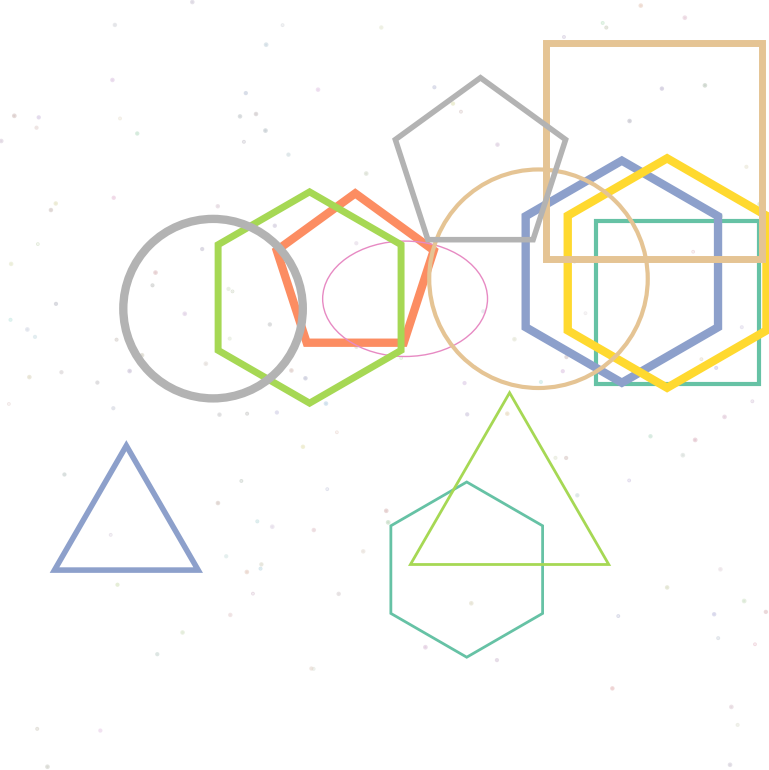[{"shape": "hexagon", "thickness": 1, "radius": 0.57, "center": [0.606, 0.26]}, {"shape": "square", "thickness": 1.5, "radius": 0.53, "center": [0.879, 0.607]}, {"shape": "pentagon", "thickness": 3, "radius": 0.54, "center": [0.461, 0.642]}, {"shape": "triangle", "thickness": 2, "radius": 0.54, "center": [0.164, 0.313]}, {"shape": "hexagon", "thickness": 3, "radius": 0.72, "center": [0.808, 0.647]}, {"shape": "oval", "thickness": 0.5, "radius": 0.54, "center": [0.526, 0.612]}, {"shape": "triangle", "thickness": 1, "radius": 0.74, "center": [0.662, 0.341]}, {"shape": "hexagon", "thickness": 2.5, "radius": 0.69, "center": [0.402, 0.614]}, {"shape": "hexagon", "thickness": 3, "radius": 0.75, "center": [0.866, 0.645]}, {"shape": "square", "thickness": 2.5, "radius": 0.7, "center": [0.85, 0.804]}, {"shape": "circle", "thickness": 1.5, "radius": 0.71, "center": [0.699, 0.638]}, {"shape": "pentagon", "thickness": 2, "radius": 0.58, "center": [0.624, 0.783]}, {"shape": "circle", "thickness": 3, "radius": 0.58, "center": [0.277, 0.599]}]